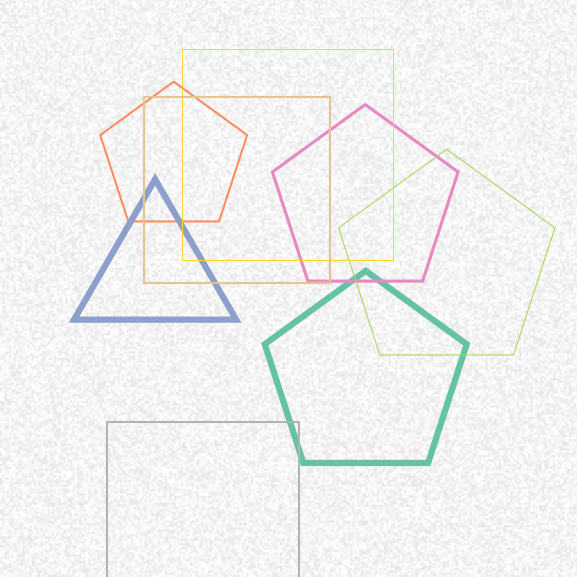[{"shape": "pentagon", "thickness": 3, "radius": 0.92, "center": [0.633, 0.346]}, {"shape": "pentagon", "thickness": 1, "radius": 0.67, "center": [0.301, 0.724]}, {"shape": "triangle", "thickness": 3, "radius": 0.81, "center": [0.269, 0.527]}, {"shape": "pentagon", "thickness": 1.5, "radius": 0.85, "center": [0.632, 0.649]}, {"shape": "pentagon", "thickness": 0.5, "radius": 0.98, "center": [0.774, 0.544]}, {"shape": "square", "thickness": 0.5, "radius": 0.91, "center": [0.498, 0.732]}, {"shape": "square", "thickness": 1, "radius": 0.81, "center": [0.411, 0.671]}, {"shape": "square", "thickness": 1, "radius": 0.83, "center": [0.352, 0.101]}]